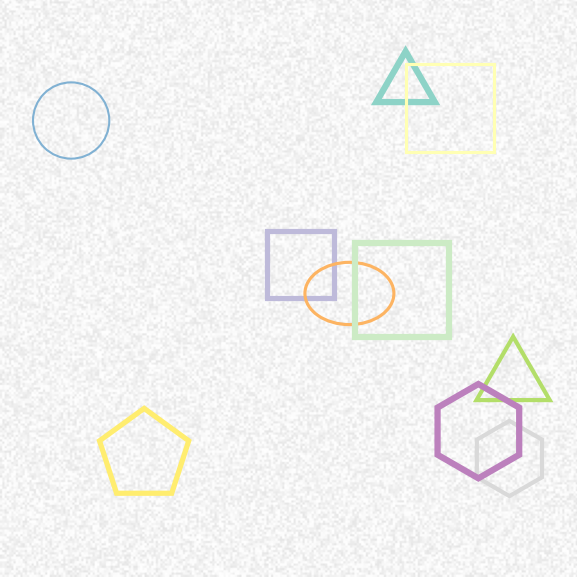[{"shape": "triangle", "thickness": 3, "radius": 0.29, "center": [0.702, 0.852]}, {"shape": "square", "thickness": 1.5, "radius": 0.38, "center": [0.779, 0.812]}, {"shape": "square", "thickness": 2.5, "radius": 0.29, "center": [0.52, 0.541]}, {"shape": "circle", "thickness": 1, "radius": 0.33, "center": [0.123, 0.79]}, {"shape": "oval", "thickness": 1.5, "radius": 0.39, "center": [0.605, 0.491]}, {"shape": "triangle", "thickness": 2, "radius": 0.37, "center": [0.889, 0.343]}, {"shape": "hexagon", "thickness": 2, "radius": 0.33, "center": [0.882, 0.205]}, {"shape": "hexagon", "thickness": 3, "radius": 0.41, "center": [0.828, 0.253]}, {"shape": "square", "thickness": 3, "radius": 0.41, "center": [0.695, 0.497]}, {"shape": "pentagon", "thickness": 2.5, "radius": 0.41, "center": [0.25, 0.211]}]